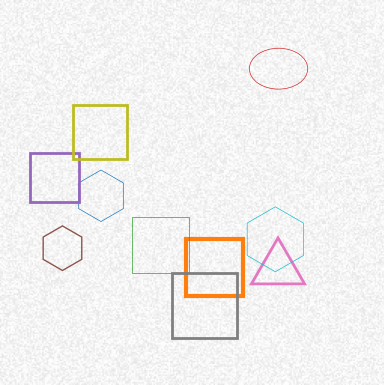[{"shape": "hexagon", "thickness": 0.5, "radius": 0.33, "center": [0.262, 0.491]}, {"shape": "square", "thickness": 3, "radius": 0.37, "center": [0.557, 0.304]}, {"shape": "square", "thickness": 0.5, "radius": 0.37, "center": [0.417, 0.363]}, {"shape": "oval", "thickness": 0.5, "radius": 0.38, "center": [0.724, 0.822]}, {"shape": "square", "thickness": 2, "radius": 0.31, "center": [0.142, 0.539]}, {"shape": "hexagon", "thickness": 1, "radius": 0.29, "center": [0.162, 0.355]}, {"shape": "triangle", "thickness": 2, "radius": 0.4, "center": [0.722, 0.302]}, {"shape": "square", "thickness": 2, "radius": 0.42, "center": [0.531, 0.206]}, {"shape": "square", "thickness": 2, "radius": 0.35, "center": [0.26, 0.658]}, {"shape": "hexagon", "thickness": 0.5, "radius": 0.42, "center": [0.715, 0.378]}]